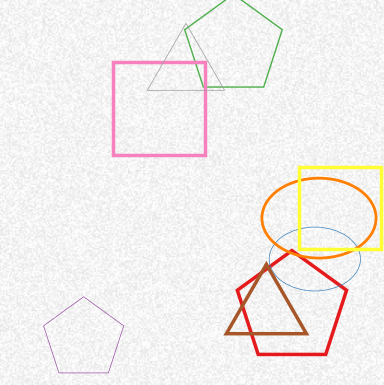[{"shape": "pentagon", "thickness": 2.5, "radius": 0.75, "center": [0.758, 0.2]}, {"shape": "oval", "thickness": 0.5, "radius": 0.59, "center": [0.818, 0.327]}, {"shape": "pentagon", "thickness": 1, "radius": 0.67, "center": [0.607, 0.882]}, {"shape": "pentagon", "thickness": 0.5, "radius": 0.55, "center": [0.217, 0.12]}, {"shape": "oval", "thickness": 2, "radius": 0.74, "center": [0.829, 0.433]}, {"shape": "square", "thickness": 2.5, "radius": 0.53, "center": [0.882, 0.46]}, {"shape": "triangle", "thickness": 2.5, "radius": 0.6, "center": [0.692, 0.193]}, {"shape": "square", "thickness": 2.5, "radius": 0.6, "center": [0.413, 0.718]}, {"shape": "triangle", "thickness": 0.5, "radius": 0.58, "center": [0.483, 0.823]}]